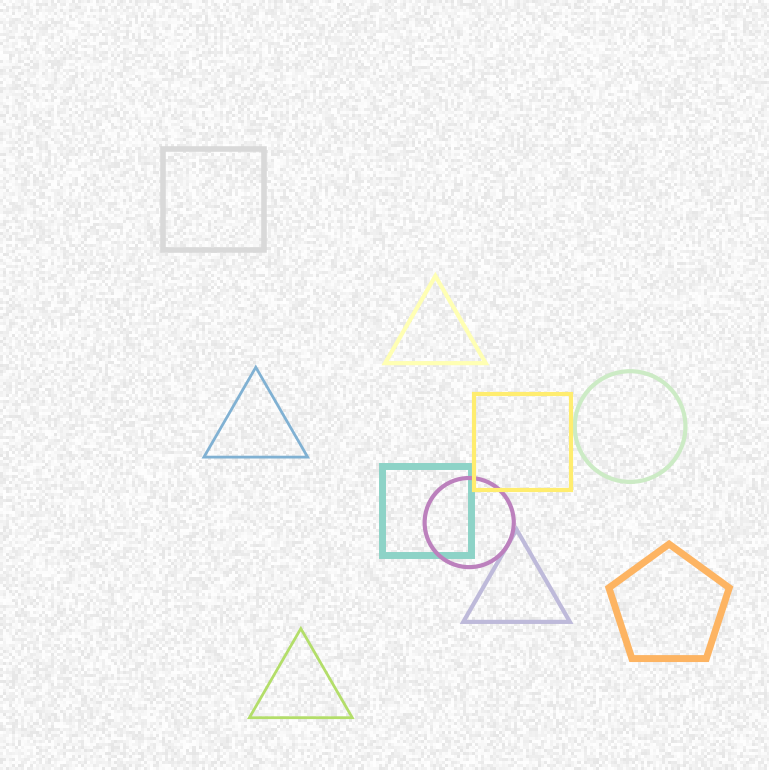[{"shape": "square", "thickness": 2.5, "radius": 0.29, "center": [0.554, 0.337]}, {"shape": "triangle", "thickness": 1.5, "radius": 0.38, "center": [0.565, 0.566]}, {"shape": "triangle", "thickness": 1.5, "radius": 0.4, "center": [0.671, 0.232]}, {"shape": "triangle", "thickness": 1, "radius": 0.39, "center": [0.332, 0.445]}, {"shape": "pentagon", "thickness": 2.5, "radius": 0.41, "center": [0.869, 0.211]}, {"shape": "triangle", "thickness": 1, "radius": 0.39, "center": [0.391, 0.107]}, {"shape": "square", "thickness": 2, "radius": 0.33, "center": [0.277, 0.74]}, {"shape": "circle", "thickness": 1.5, "radius": 0.29, "center": [0.609, 0.321]}, {"shape": "circle", "thickness": 1.5, "radius": 0.36, "center": [0.818, 0.446]}, {"shape": "square", "thickness": 1.5, "radius": 0.31, "center": [0.678, 0.426]}]